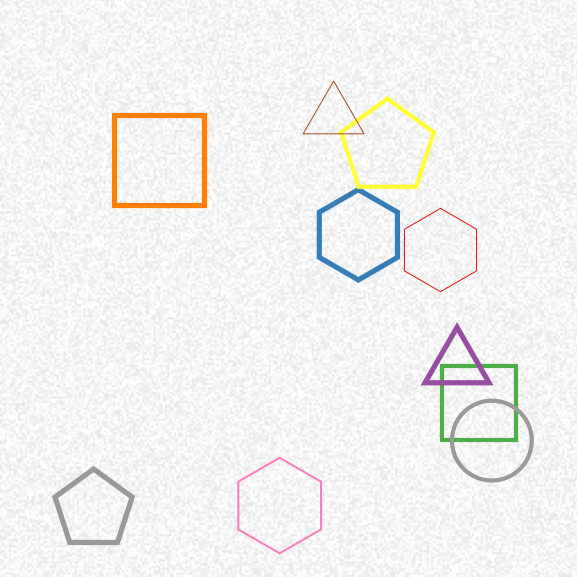[{"shape": "hexagon", "thickness": 0.5, "radius": 0.36, "center": [0.763, 0.566]}, {"shape": "hexagon", "thickness": 2.5, "radius": 0.39, "center": [0.621, 0.593]}, {"shape": "square", "thickness": 2, "radius": 0.32, "center": [0.829, 0.302]}, {"shape": "triangle", "thickness": 2.5, "radius": 0.32, "center": [0.791, 0.368]}, {"shape": "square", "thickness": 2.5, "radius": 0.39, "center": [0.275, 0.721]}, {"shape": "pentagon", "thickness": 2, "radius": 0.42, "center": [0.671, 0.744]}, {"shape": "triangle", "thickness": 0.5, "radius": 0.3, "center": [0.578, 0.798]}, {"shape": "hexagon", "thickness": 1, "radius": 0.41, "center": [0.484, 0.124]}, {"shape": "pentagon", "thickness": 2.5, "radius": 0.35, "center": [0.162, 0.117]}, {"shape": "circle", "thickness": 2, "radius": 0.35, "center": [0.852, 0.236]}]